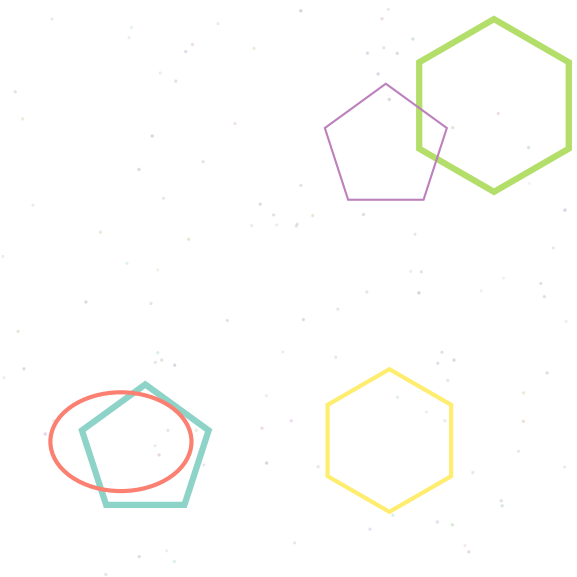[{"shape": "pentagon", "thickness": 3, "radius": 0.58, "center": [0.252, 0.218]}, {"shape": "oval", "thickness": 2, "radius": 0.61, "center": [0.209, 0.234]}, {"shape": "hexagon", "thickness": 3, "radius": 0.75, "center": [0.855, 0.816]}, {"shape": "pentagon", "thickness": 1, "radius": 0.56, "center": [0.668, 0.743]}, {"shape": "hexagon", "thickness": 2, "radius": 0.62, "center": [0.674, 0.236]}]